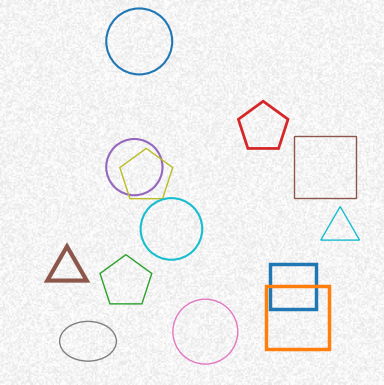[{"shape": "circle", "thickness": 1.5, "radius": 0.43, "center": [0.362, 0.892]}, {"shape": "square", "thickness": 2.5, "radius": 0.3, "center": [0.761, 0.256]}, {"shape": "square", "thickness": 2.5, "radius": 0.41, "center": [0.772, 0.175]}, {"shape": "pentagon", "thickness": 1, "radius": 0.35, "center": [0.327, 0.268]}, {"shape": "pentagon", "thickness": 2, "radius": 0.34, "center": [0.684, 0.669]}, {"shape": "circle", "thickness": 1.5, "radius": 0.37, "center": [0.349, 0.566]}, {"shape": "square", "thickness": 1, "radius": 0.4, "center": [0.845, 0.567]}, {"shape": "triangle", "thickness": 3, "radius": 0.3, "center": [0.174, 0.301]}, {"shape": "circle", "thickness": 1, "radius": 0.42, "center": [0.533, 0.139]}, {"shape": "oval", "thickness": 1, "radius": 0.37, "center": [0.229, 0.114]}, {"shape": "pentagon", "thickness": 1, "radius": 0.36, "center": [0.38, 0.542]}, {"shape": "triangle", "thickness": 1, "radius": 0.29, "center": [0.884, 0.405]}, {"shape": "circle", "thickness": 1.5, "radius": 0.4, "center": [0.445, 0.405]}]